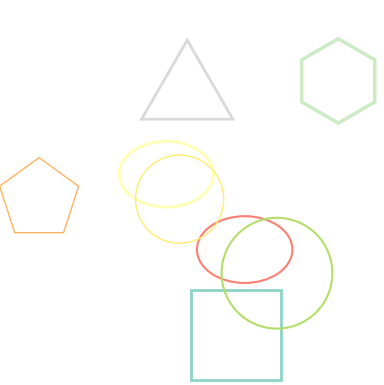[{"shape": "square", "thickness": 2, "radius": 0.58, "center": [0.613, 0.129]}, {"shape": "oval", "thickness": 2, "radius": 0.61, "center": [0.432, 0.547]}, {"shape": "oval", "thickness": 1.5, "radius": 0.62, "center": [0.636, 0.352]}, {"shape": "pentagon", "thickness": 1, "radius": 0.54, "center": [0.102, 0.483]}, {"shape": "circle", "thickness": 1.5, "radius": 0.72, "center": [0.719, 0.29]}, {"shape": "triangle", "thickness": 2, "radius": 0.68, "center": [0.486, 0.759]}, {"shape": "hexagon", "thickness": 2.5, "radius": 0.55, "center": [0.879, 0.79]}, {"shape": "circle", "thickness": 1, "radius": 0.57, "center": [0.467, 0.483]}]